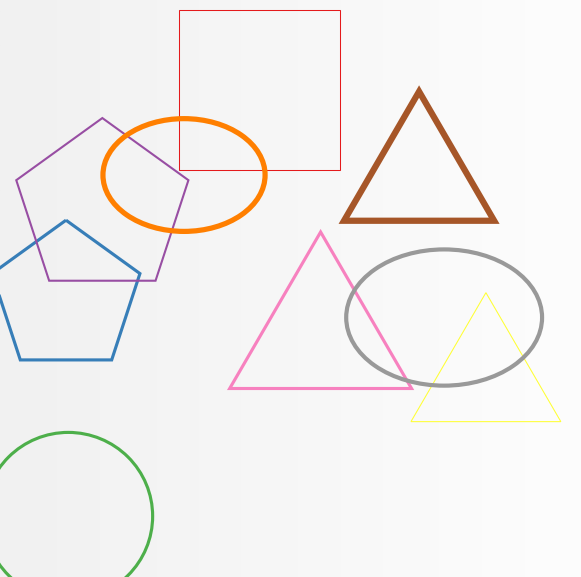[{"shape": "square", "thickness": 0.5, "radius": 0.69, "center": [0.446, 0.844]}, {"shape": "pentagon", "thickness": 1.5, "radius": 0.67, "center": [0.114, 0.484]}, {"shape": "circle", "thickness": 1.5, "radius": 0.73, "center": [0.118, 0.105]}, {"shape": "pentagon", "thickness": 1, "radius": 0.78, "center": [0.176, 0.639]}, {"shape": "oval", "thickness": 2.5, "radius": 0.7, "center": [0.317, 0.696]}, {"shape": "triangle", "thickness": 0.5, "radius": 0.74, "center": [0.836, 0.343]}, {"shape": "triangle", "thickness": 3, "radius": 0.75, "center": [0.721, 0.691]}, {"shape": "triangle", "thickness": 1.5, "radius": 0.9, "center": [0.552, 0.417]}, {"shape": "oval", "thickness": 2, "radius": 0.84, "center": [0.764, 0.449]}]